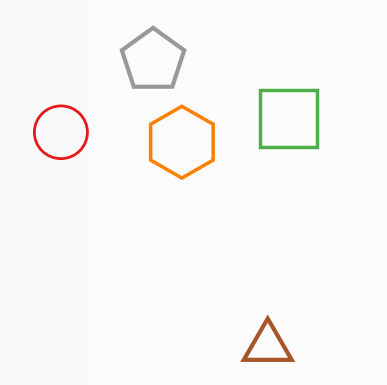[{"shape": "circle", "thickness": 2, "radius": 0.34, "center": [0.157, 0.656]}, {"shape": "square", "thickness": 2.5, "radius": 0.37, "center": [0.745, 0.693]}, {"shape": "hexagon", "thickness": 2.5, "radius": 0.47, "center": [0.469, 0.631]}, {"shape": "triangle", "thickness": 3, "radius": 0.36, "center": [0.691, 0.101]}, {"shape": "pentagon", "thickness": 3, "radius": 0.42, "center": [0.395, 0.843]}]